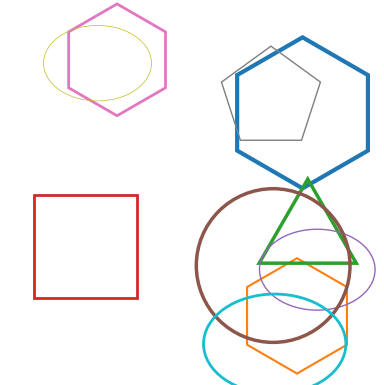[{"shape": "hexagon", "thickness": 3, "radius": 0.98, "center": [0.786, 0.707]}, {"shape": "hexagon", "thickness": 1.5, "radius": 0.75, "center": [0.771, 0.18]}, {"shape": "triangle", "thickness": 2.5, "radius": 0.73, "center": [0.799, 0.389]}, {"shape": "square", "thickness": 2, "radius": 0.67, "center": [0.222, 0.36]}, {"shape": "oval", "thickness": 1, "radius": 0.75, "center": [0.824, 0.3]}, {"shape": "circle", "thickness": 2.5, "radius": 1.0, "center": [0.709, 0.31]}, {"shape": "hexagon", "thickness": 2, "radius": 0.73, "center": [0.304, 0.845]}, {"shape": "pentagon", "thickness": 1, "radius": 0.68, "center": [0.704, 0.745]}, {"shape": "oval", "thickness": 0.5, "radius": 0.7, "center": [0.253, 0.836]}, {"shape": "oval", "thickness": 2, "radius": 0.92, "center": [0.714, 0.107]}]